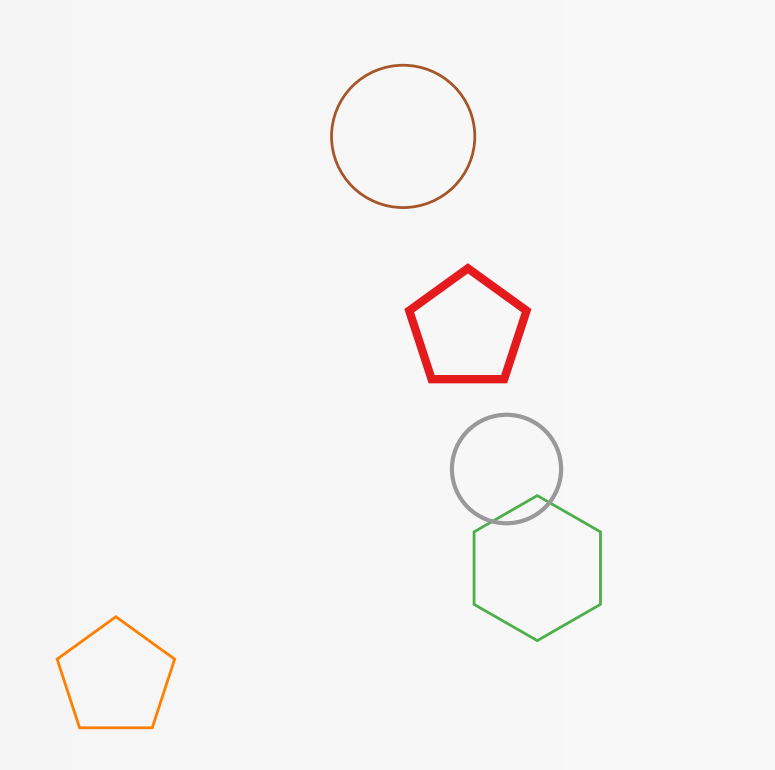[{"shape": "pentagon", "thickness": 3, "radius": 0.4, "center": [0.604, 0.572]}, {"shape": "hexagon", "thickness": 1, "radius": 0.47, "center": [0.693, 0.262]}, {"shape": "pentagon", "thickness": 1, "radius": 0.4, "center": [0.15, 0.119]}, {"shape": "circle", "thickness": 1, "radius": 0.46, "center": [0.52, 0.823]}, {"shape": "circle", "thickness": 1.5, "radius": 0.35, "center": [0.654, 0.391]}]